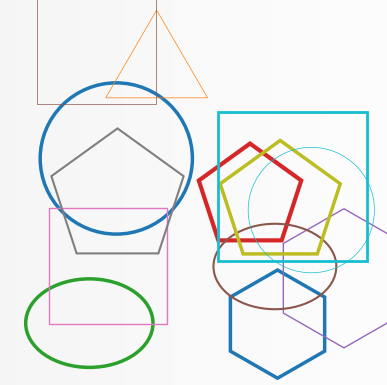[{"shape": "hexagon", "thickness": 2.5, "radius": 0.7, "center": [0.716, 0.158]}, {"shape": "circle", "thickness": 2.5, "radius": 0.98, "center": [0.3, 0.588]}, {"shape": "triangle", "thickness": 0.5, "radius": 0.76, "center": [0.404, 0.822]}, {"shape": "oval", "thickness": 2.5, "radius": 0.82, "center": [0.231, 0.161]}, {"shape": "pentagon", "thickness": 3, "radius": 0.7, "center": [0.645, 0.488]}, {"shape": "hexagon", "thickness": 1, "radius": 0.9, "center": [0.888, 0.277]}, {"shape": "square", "thickness": 0.5, "radius": 0.77, "center": [0.249, 0.884]}, {"shape": "oval", "thickness": 1.5, "radius": 0.79, "center": [0.709, 0.308]}, {"shape": "square", "thickness": 1, "radius": 0.76, "center": [0.279, 0.31]}, {"shape": "pentagon", "thickness": 1.5, "radius": 0.9, "center": [0.303, 0.487]}, {"shape": "pentagon", "thickness": 2.5, "radius": 0.81, "center": [0.723, 0.472]}, {"shape": "square", "thickness": 2, "radius": 0.96, "center": [0.755, 0.515]}, {"shape": "circle", "thickness": 0.5, "radius": 0.81, "center": [0.803, 0.454]}]